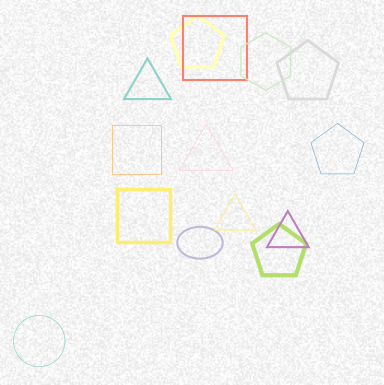[{"shape": "circle", "thickness": 0.5, "radius": 0.33, "center": [0.102, 0.114]}, {"shape": "triangle", "thickness": 1.5, "radius": 0.35, "center": [0.383, 0.778]}, {"shape": "pentagon", "thickness": 2.5, "radius": 0.37, "center": [0.513, 0.886]}, {"shape": "oval", "thickness": 1.5, "radius": 0.3, "center": [0.519, 0.37]}, {"shape": "square", "thickness": 1.5, "radius": 0.41, "center": [0.558, 0.876]}, {"shape": "pentagon", "thickness": 0.5, "radius": 0.36, "center": [0.876, 0.607]}, {"shape": "square", "thickness": 0.5, "radius": 0.32, "center": [0.354, 0.612]}, {"shape": "pentagon", "thickness": 3, "radius": 0.37, "center": [0.725, 0.345]}, {"shape": "triangle", "thickness": 0.5, "radius": 0.4, "center": [0.536, 0.598]}, {"shape": "pentagon", "thickness": 2, "radius": 0.42, "center": [0.799, 0.811]}, {"shape": "triangle", "thickness": 1.5, "radius": 0.31, "center": [0.748, 0.389]}, {"shape": "hexagon", "thickness": 1, "radius": 0.37, "center": [0.69, 0.84]}, {"shape": "triangle", "thickness": 0.5, "radius": 0.31, "center": [0.611, 0.434]}, {"shape": "square", "thickness": 2.5, "radius": 0.34, "center": [0.373, 0.439]}]